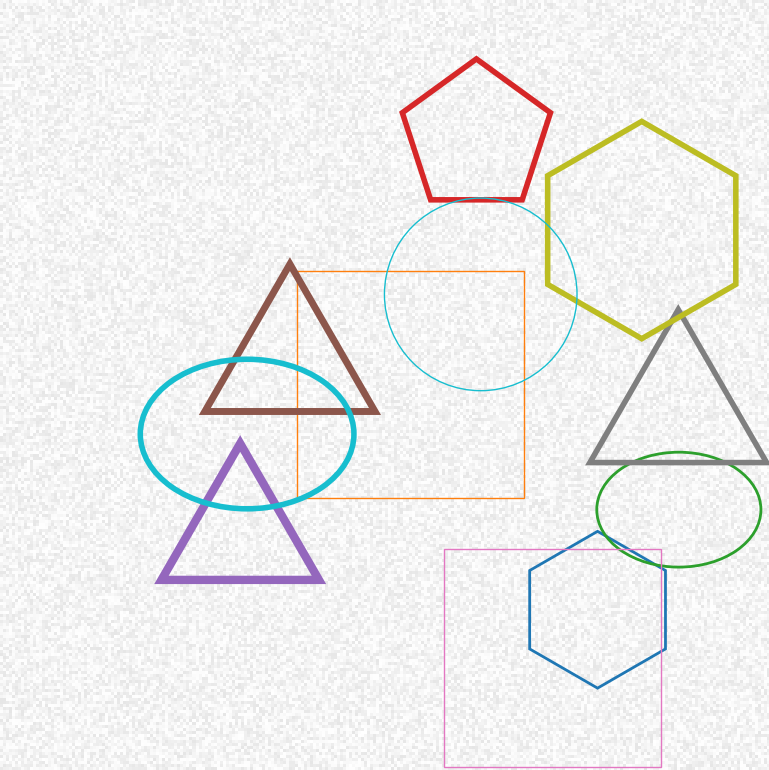[{"shape": "hexagon", "thickness": 1, "radius": 0.51, "center": [0.776, 0.208]}, {"shape": "square", "thickness": 0.5, "radius": 0.74, "center": [0.533, 0.5]}, {"shape": "oval", "thickness": 1, "radius": 0.53, "center": [0.882, 0.338]}, {"shape": "pentagon", "thickness": 2, "radius": 0.51, "center": [0.619, 0.822]}, {"shape": "triangle", "thickness": 3, "radius": 0.59, "center": [0.312, 0.306]}, {"shape": "triangle", "thickness": 2.5, "radius": 0.64, "center": [0.377, 0.529]}, {"shape": "square", "thickness": 0.5, "radius": 0.71, "center": [0.717, 0.145]}, {"shape": "triangle", "thickness": 2, "radius": 0.66, "center": [0.881, 0.465]}, {"shape": "hexagon", "thickness": 2, "radius": 0.71, "center": [0.833, 0.701]}, {"shape": "circle", "thickness": 0.5, "radius": 0.63, "center": [0.624, 0.618]}, {"shape": "oval", "thickness": 2, "radius": 0.69, "center": [0.321, 0.436]}]